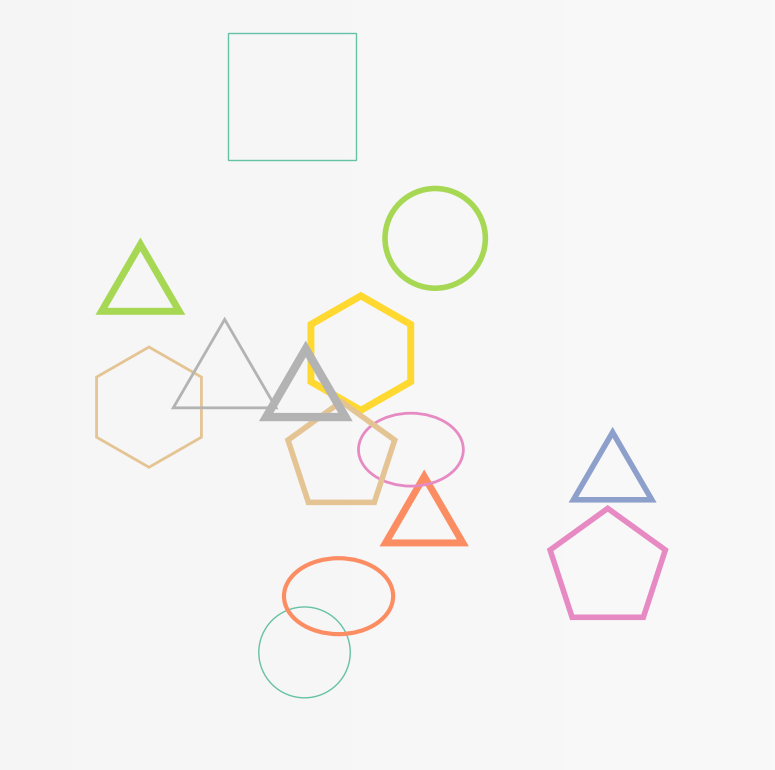[{"shape": "circle", "thickness": 0.5, "radius": 0.3, "center": [0.393, 0.153]}, {"shape": "square", "thickness": 0.5, "radius": 0.41, "center": [0.377, 0.874]}, {"shape": "oval", "thickness": 1.5, "radius": 0.35, "center": [0.437, 0.226]}, {"shape": "triangle", "thickness": 2.5, "radius": 0.29, "center": [0.547, 0.324]}, {"shape": "triangle", "thickness": 2, "radius": 0.29, "center": [0.79, 0.38]}, {"shape": "pentagon", "thickness": 2, "radius": 0.39, "center": [0.784, 0.262]}, {"shape": "oval", "thickness": 1, "radius": 0.34, "center": [0.53, 0.416]}, {"shape": "triangle", "thickness": 2.5, "radius": 0.29, "center": [0.181, 0.625]}, {"shape": "circle", "thickness": 2, "radius": 0.32, "center": [0.562, 0.69]}, {"shape": "hexagon", "thickness": 2.5, "radius": 0.37, "center": [0.466, 0.541]}, {"shape": "hexagon", "thickness": 1, "radius": 0.39, "center": [0.192, 0.471]}, {"shape": "pentagon", "thickness": 2, "radius": 0.36, "center": [0.44, 0.406]}, {"shape": "triangle", "thickness": 1, "radius": 0.38, "center": [0.29, 0.509]}, {"shape": "triangle", "thickness": 3, "radius": 0.3, "center": [0.395, 0.488]}]